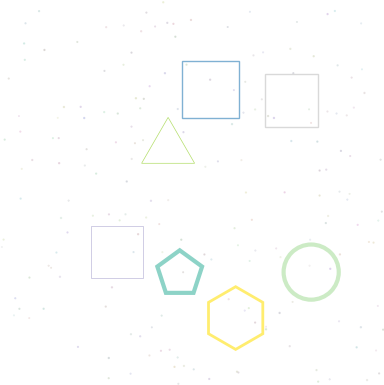[{"shape": "pentagon", "thickness": 3, "radius": 0.31, "center": [0.467, 0.289]}, {"shape": "square", "thickness": 0.5, "radius": 0.34, "center": [0.304, 0.346]}, {"shape": "square", "thickness": 1, "radius": 0.37, "center": [0.547, 0.767]}, {"shape": "triangle", "thickness": 0.5, "radius": 0.4, "center": [0.437, 0.616]}, {"shape": "square", "thickness": 1, "radius": 0.35, "center": [0.757, 0.738]}, {"shape": "circle", "thickness": 3, "radius": 0.36, "center": [0.808, 0.293]}, {"shape": "hexagon", "thickness": 2, "radius": 0.41, "center": [0.612, 0.174]}]